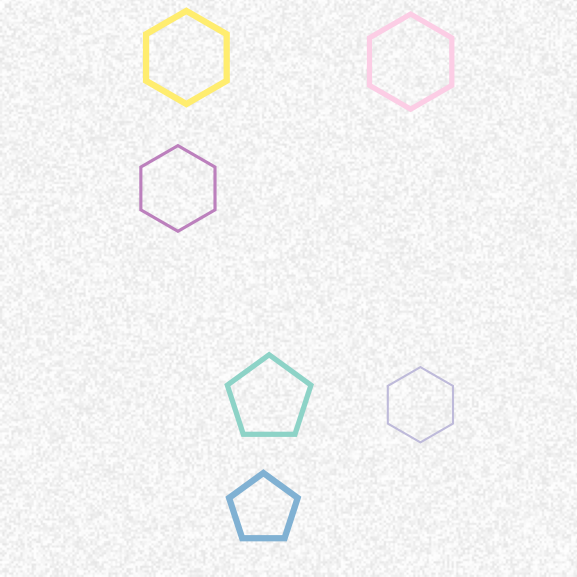[{"shape": "pentagon", "thickness": 2.5, "radius": 0.38, "center": [0.466, 0.309]}, {"shape": "hexagon", "thickness": 1, "radius": 0.33, "center": [0.728, 0.298]}, {"shape": "pentagon", "thickness": 3, "radius": 0.31, "center": [0.456, 0.118]}, {"shape": "hexagon", "thickness": 2.5, "radius": 0.41, "center": [0.711, 0.892]}, {"shape": "hexagon", "thickness": 1.5, "radius": 0.37, "center": [0.308, 0.673]}, {"shape": "hexagon", "thickness": 3, "radius": 0.4, "center": [0.323, 0.9]}]